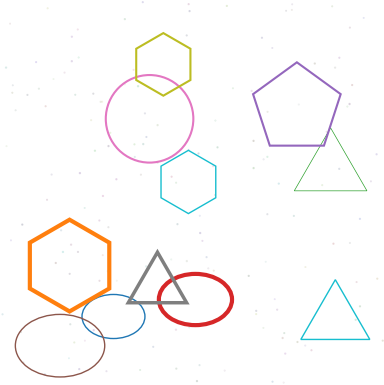[{"shape": "oval", "thickness": 1, "radius": 0.41, "center": [0.295, 0.178]}, {"shape": "hexagon", "thickness": 3, "radius": 0.6, "center": [0.181, 0.31]}, {"shape": "triangle", "thickness": 0.5, "radius": 0.55, "center": [0.859, 0.559]}, {"shape": "oval", "thickness": 3, "radius": 0.48, "center": [0.508, 0.222]}, {"shape": "pentagon", "thickness": 1.5, "radius": 0.6, "center": [0.771, 0.719]}, {"shape": "oval", "thickness": 1, "radius": 0.58, "center": [0.156, 0.102]}, {"shape": "circle", "thickness": 1.5, "radius": 0.57, "center": [0.388, 0.691]}, {"shape": "triangle", "thickness": 2.5, "radius": 0.44, "center": [0.409, 0.257]}, {"shape": "hexagon", "thickness": 1.5, "radius": 0.41, "center": [0.424, 0.833]}, {"shape": "triangle", "thickness": 1, "radius": 0.52, "center": [0.871, 0.17]}, {"shape": "hexagon", "thickness": 1, "radius": 0.41, "center": [0.489, 0.527]}]